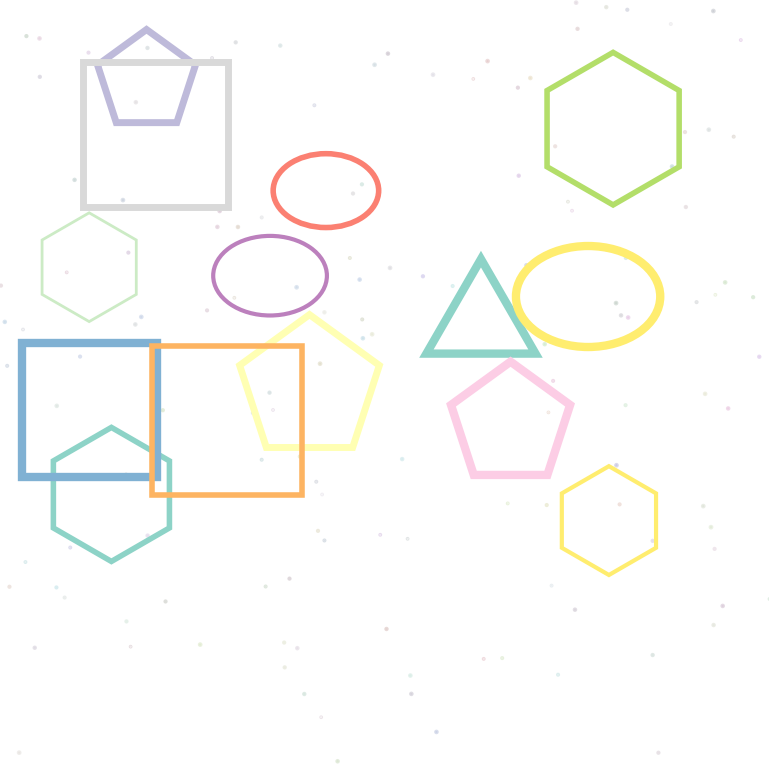[{"shape": "triangle", "thickness": 3, "radius": 0.41, "center": [0.625, 0.582]}, {"shape": "hexagon", "thickness": 2, "radius": 0.44, "center": [0.145, 0.358]}, {"shape": "pentagon", "thickness": 2.5, "radius": 0.48, "center": [0.402, 0.496]}, {"shape": "pentagon", "thickness": 2.5, "radius": 0.33, "center": [0.19, 0.895]}, {"shape": "oval", "thickness": 2, "radius": 0.34, "center": [0.423, 0.752]}, {"shape": "square", "thickness": 3, "radius": 0.44, "center": [0.116, 0.468]}, {"shape": "square", "thickness": 2, "radius": 0.49, "center": [0.295, 0.454]}, {"shape": "hexagon", "thickness": 2, "radius": 0.5, "center": [0.796, 0.833]}, {"shape": "pentagon", "thickness": 3, "radius": 0.41, "center": [0.663, 0.449]}, {"shape": "square", "thickness": 2.5, "radius": 0.47, "center": [0.202, 0.826]}, {"shape": "oval", "thickness": 1.5, "radius": 0.37, "center": [0.351, 0.642]}, {"shape": "hexagon", "thickness": 1, "radius": 0.35, "center": [0.116, 0.653]}, {"shape": "oval", "thickness": 3, "radius": 0.47, "center": [0.764, 0.615]}, {"shape": "hexagon", "thickness": 1.5, "radius": 0.35, "center": [0.791, 0.324]}]